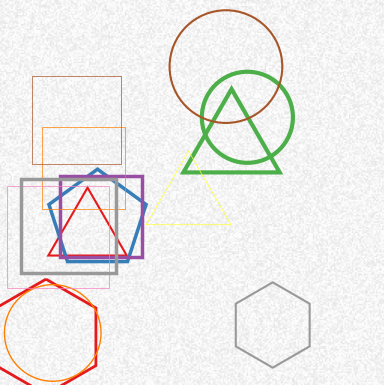[{"shape": "triangle", "thickness": 1.5, "radius": 0.59, "center": [0.227, 0.395]}, {"shape": "hexagon", "thickness": 2, "radius": 0.75, "center": [0.119, 0.125]}, {"shape": "pentagon", "thickness": 2.5, "radius": 0.66, "center": [0.253, 0.428]}, {"shape": "triangle", "thickness": 3, "radius": 0.72, "center": [0.601, 0.624]}, {"shape": "circle", "thickness": 3, "radius": 0.59, "center": [0.643, 0.695]}, {"shape": "square", "thickness": 2.5, "radius": 0.53, "center": [0.262, 0.438]}, {"shape": "circle", "thickness": 1, "radius": 0.63, "center": [0.137, 0.135]}, {"shape": "square", "thickness": 0.5, "radius": 0.53, "center": [0.217, 0.563]}, {"shape": "triangle", "thickness": 0.5, "radius": 0.64, "center": [0.49, 0.48]}, {"shape": "circle", "thickness": 1.5, "radius": 0.73, "center": [0.587, 0.827]}, {"shape": "square", "thickness": 0.5, "radius": 0.57, "center": [0.199, 0.688]}, {"shape": "square", "thickness": 0.5, "radius": 0.66, "center": [0.151, 0.385]}, {"shape": "square", "thickness": 2.5, "radius": 0.62, "center": [0.177, 0.413]}, {"shape": "hexagon", "thickness": 1.5, "radius": 0.55, "center": [0.708, 0.156]}]